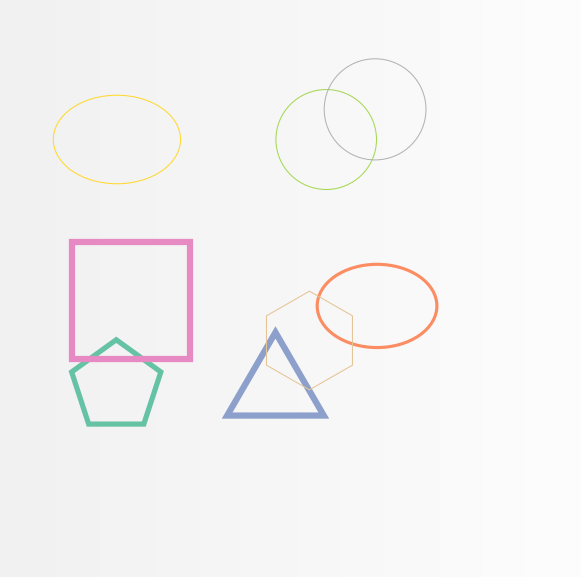[{"shape": "pentagon", "thickness": 2.5, "radius": 0.4, "center": [0.2, 0.33]}, {"shape": "oval", "thickness": 1.5, "radius": 0.51, "center": [0.649, 0.469]}, {"shape": "triangle", "thickness": 3, "radius": 0.48, "center": [0.474, 0.328]}, {"shape": "square", "thickness": 3, "radius": 0.51, "center": [0.225, 0.479]}, {"shape": "circle", "thickness": 0.5, "radius": 0.43, "center": [0.561, 0.758]}, {"shape": "oval", "thickness": 0.5, "radius": 0.55, "center": [0.201, 0.758]}, {"shape": "hexagon", "thickness": 0.5, "radius": 0.43, "center": [0.532, 0.41]}, {"shape": "circle", "thickness": 0.5, "radius": 0.44, "center": [0.645, 0.81]}]